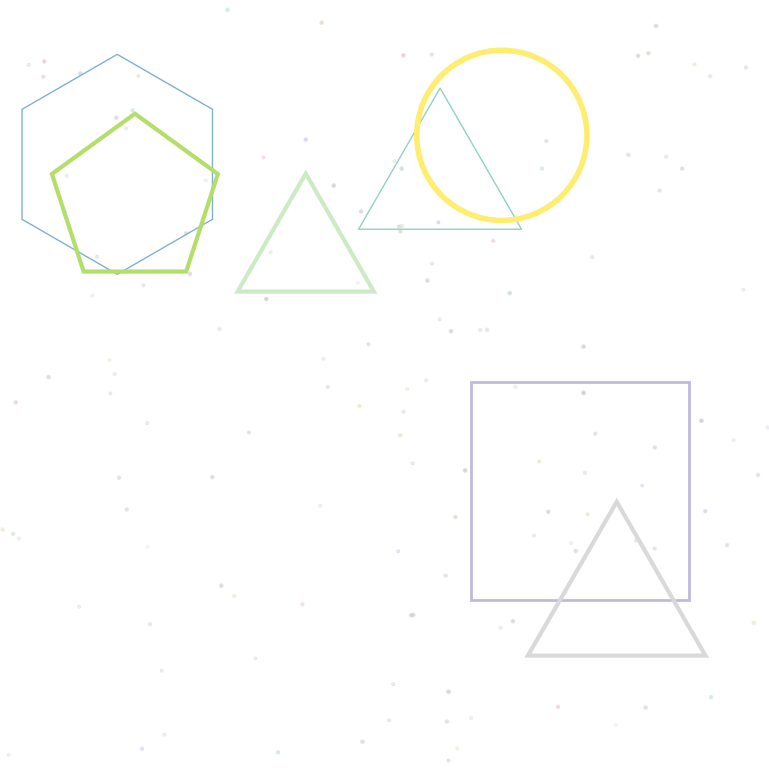[{"shape": "triangle", "thickness": 0.5, "radius": 0.61, "center": [0.572, 0.763]}, {"shape": "square", "thickness": 1, "radius": 0.71, "center": [0.754, 0.362]}, {"shape": "hexagon", "thickness": 0.5, "radius": 0.71, "center": [0.152, 0.787]}, {"shape": "pentagon", "thickness": 1.5, "radius": 0.57, "center": [0.175, 0.739]}, {"shape": "triangle", "thickness": 1.5, "radius": 0.67, "center": [0.801, 0.215]}, {"shape": "triangle", "thickness": 1.5, "radius": 0.51, "center": [0.397, 0.672]}, {"shape": "circle", "thickness": 2, "radius": 0.55, "center": [0.652, 0.824]}]